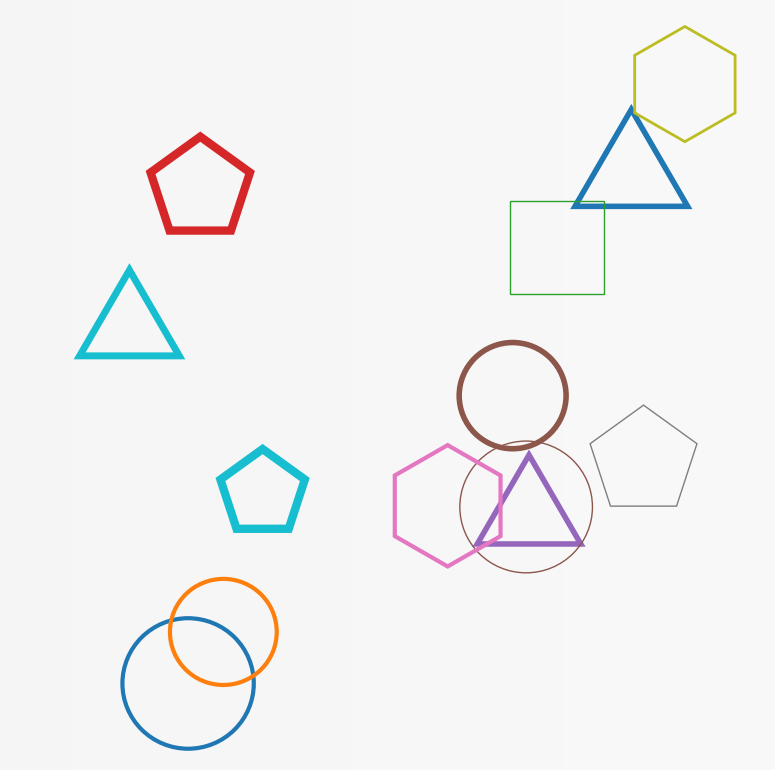[{"shape": "triangle", "thickness": 2, "radius": 0.42, "center": [0.815, 0.774]}, {"shape": "circle", "thickness": 1.5, "radius": 0.42, "center": [0.243, 0.112]}, {"shape": "circle", "thickness": 1.5, "radius": 0.34, "center": [0.288, 0.179]}, {"shape": "square", "thickness": 0.5, "radius": 0.3, "center": [0.719, 0.678]}, {"shape": "pentagon", "thickness": 3, "radius": 0.34, "center": [0.258, 0.755]}, {"shape": "triangle", "thickness": 2, "radius": 0.39, "center": [0.683, 0.332]}, {"shape": "circle", "thickness": 2, "radius": 0.34, "center": [0.661, 0.486]}, {"shape": "circle", "thickness": 0.5, "radius": 0.43, "center": [0.679, 0.342]}, {"shape": "hexagon", "thickness": 1.5, "radius": 0.39, "center": [0.578, 0.343]}, {"shape": "pentagon", "thickness": 0.5, "radius": 0.36, "center": [0.83, 0.401]}, {"shape": "hexagon", "thickness": 1, "radius": 0.37, "center": [0.884, 0.891]}, {"shape": "triangle", "thickness": 2.5, "radius": 0.37, "center": [0.167, 0.575]}, {"shape": "pentagon", "thickness": 3, "radius": 0.29, "center": [0.339, 0.36]}]